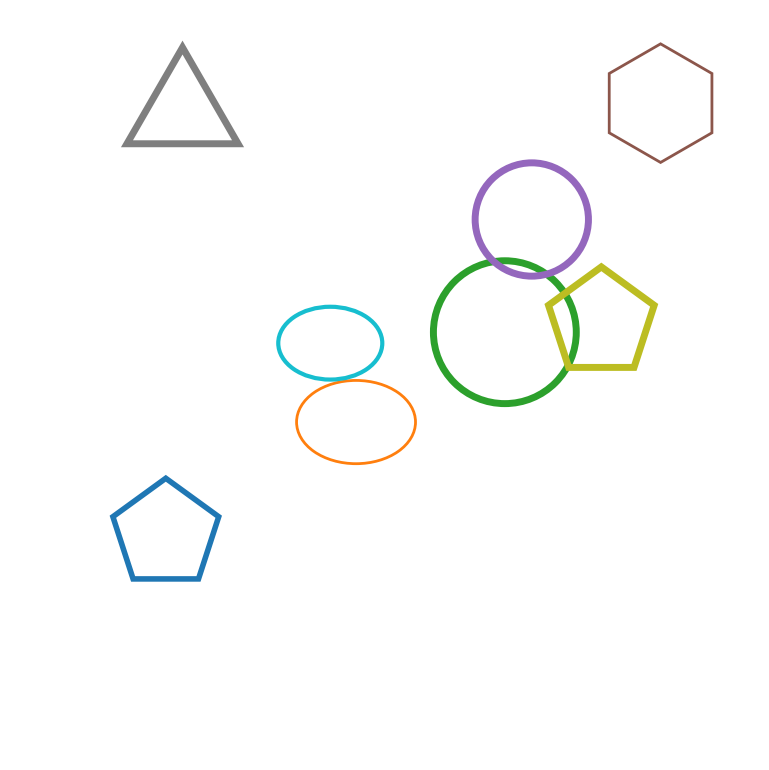[{"shape": "pentagon", "thickness": 2, "radius": 0.36, "center": [0.215, 0.307]}, {"shape": "oval", "thickness": 1, "radius": 0.39, "center": [0.462, 0.452]}, {"shape": "circle", "thickness": 2.5, "radius": 0.46, "center": [0.656, 0.569]}, {"shape": "circle", "thickness": 2.5, "radius": 0.37, "center": [0.691, 0.715]}, {"shape": "hexagon", "thickness": 1, "radius": 0.39, "center": [0.858, 0.866]}, {"shape": "triangle", "thickness": 2.5, "radius": 0.42, "center": [0.237, 0.855]}, {"shape": "pentagon", "thickness": 2.5, "radius": 0.36, "center": [0.781, 0.581]}, {"shape": "oval", "thickness": 1.5, "radius": 0.34, "center": [0.429, 0.554]}]